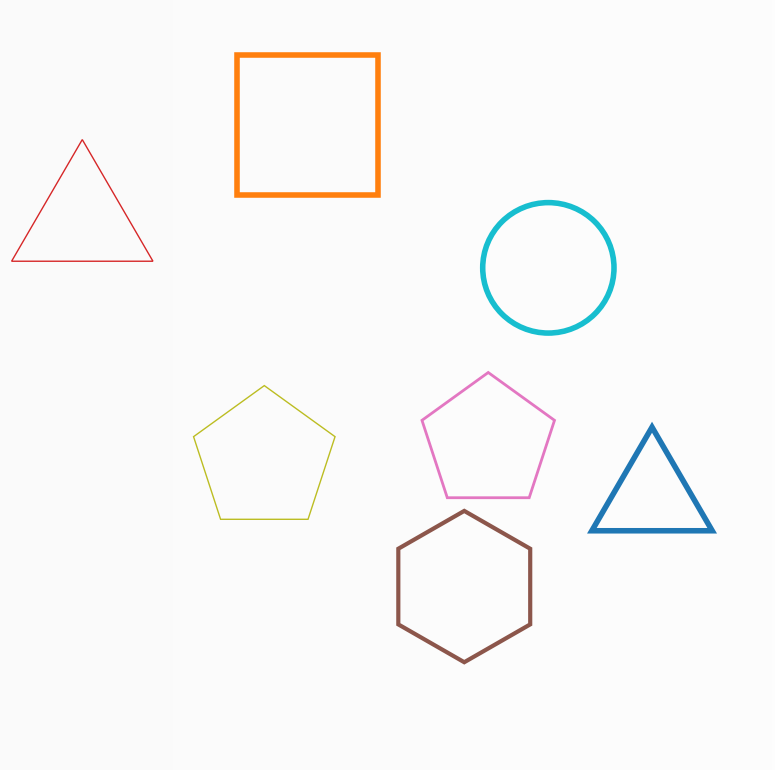[{"shape": "triangle", "thickness": 2, "radius": 0.45, "center": [0.841, 0.356]}, {"shape": "square", "thickness": 2, "radius": 0.45, "center": [0.397, 0.838]}, {"shape": "triangle", "thickness": 0.5, "radius": 0.53, "center": [0.106, 0.713]}, {"shape": "hexagon", "thickness": 1.5, "radius": 0.49, "center": [0.599, 0.238]}, {"shape": "pentagon", "thickness": 1, "radius": 0.45, "center": [0.63, 0.426]}, {"shape": "pentagon", "thickness": 0.5, "radius": 0.48, "center": [0.341, 0.403]}, {"shape": "circle", "thickness": 2, "radius": 0.42, "center": [0.708, 0.652]}]